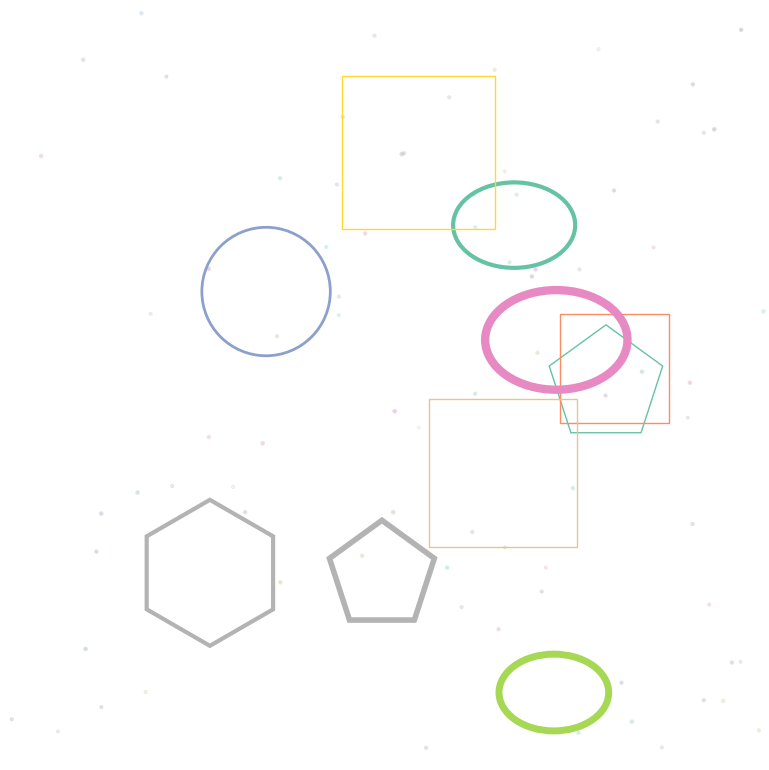[{"shape": "pentagon", "thickness": 0.5, "radius": 0.39, "center": [0.787, 0.501]}, {"shape": "oval", "thickness": 1.5, "radius": 0.4, "center": [0.668, 0.708]}, {"shape": "square", "thickness": 0.5, "radius": 0.35, "center": [0.799, 0.521]}, {"shape": "circle", "thickness": 1, "radius": 0.42, "center": [0.346, 0.621]}, {"shape": "oval", "thickness": 3, "radius": 0.46, "center": [0.722, 0.559]}, {"shape": "oval", "thickness": 2.5, "radius": 0.36, "center": [0.719, 0.101]}, {"shape": "square", "thickness": 0.5, "radius": 0.5, "center": [0.544, 0.802]}, {"shape": "square", "thickness": 0.5, "radius": 0.48, "center": [0.653, 0.386]}, {"shape": "pentagon", "thickness": 2, "radius": 0.36, "center": [0.496, 0.253]}, {"shape": "hexagon", "thickness": 1.5, "radius": 0.47, "center": [0.273, 0.256]}]